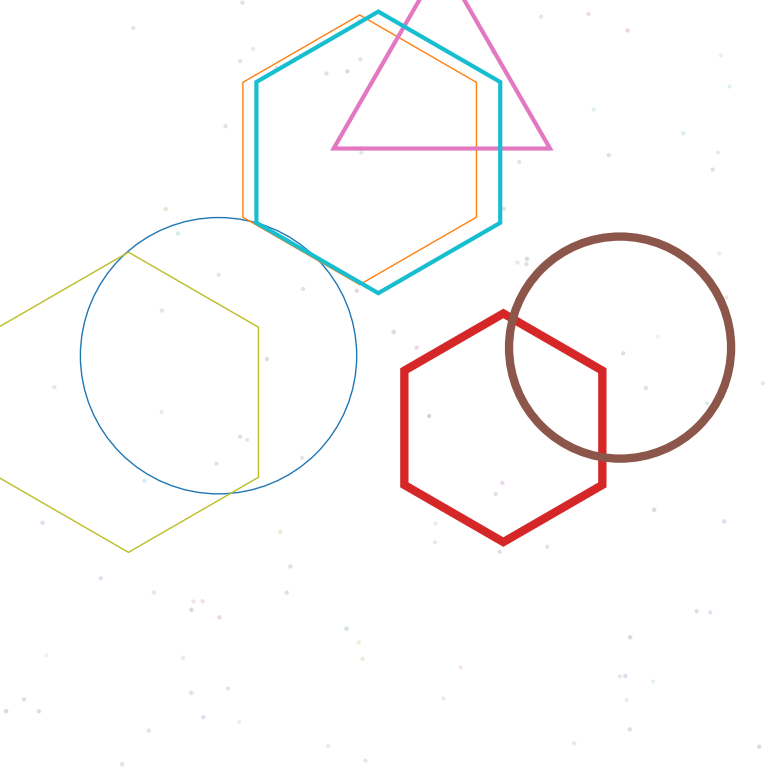[{"shape": "circle", "thickness": 0.5, "radius": 0.9, "center": [0.284, 0.538]}, {"shape": "hexagon", "thickness": 0.5, "radius": 0.88, "center": [0.467, 0.806]}, {"shape": "hexagon", "thickness": 3, "radius": 0.74, "center": [0.654, 0.444]}, {"shape": "circle", "thickness": 3, "radius": 0.72, "center": [0.805, 0.549]}, {"shape": "triangle", "thickness": 1.5, "radius": 0.81, "center": [0.574, 0.888]}, {"shape": "hexagon", "thickness": 0.5, "radius": 0.97, "center": [0.167, 0.478]}, {"shape": "hexagon", "thickness": 1.5, "radius": 0.91, "center": [0.491, 0.802]}]